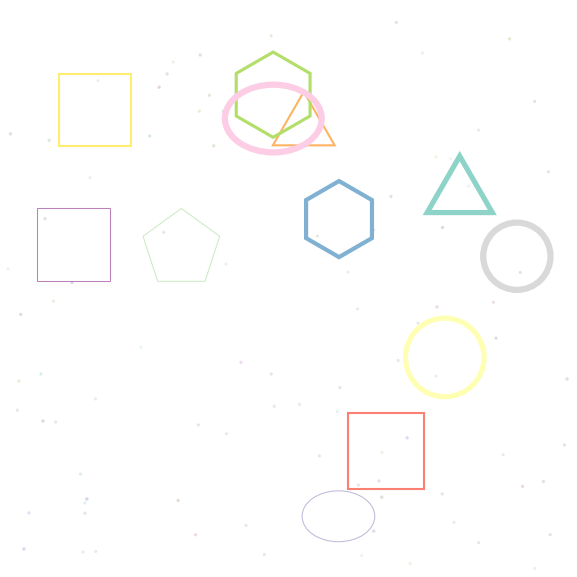[{"shape": "triangle", "thickness": 2.5, "radius": 0.33, "center": [0.796, 0.664]}, {"shape": "circle", "thickness": 2.5, "radius": 0.34, "center": [0.77, 0.38]}, {"shape": "oval", "thickness": 0.5, "radius": 0.31, "center": [0.586, 0.105]}, {"shape": "square", "thickness": 1, "radius": 0.33, "center": [0.668, 0.219]}, {"shape": "hexagon", "thickness": 2, "radius": 0.33, "center": [0.587, 0.62]}, {"shape": "triangle", "thickness": 1, "radius": 0.31, "center": [0.526, 0.778]}, {"shape": "hexagon", "thickness": 1.5, "radius": 0.37, "center": [0.473, 0.835]}, {"shape": "oval", "thickness": 3, "radius": 0.42, "center": [0.473, 0.794]}, {"shape": "circle", "thickness": 3, "radius": 0.29, "center": [0.895, 0.555]}, {"shape": "square", "thickness": 0.5, "radius": 0.31, "center": [0.128, 0.576]}, {"shape": "pentagon", "thickness": 0.5, "radius": 0.35, "center": [0.314, 0.568]}, {"shape": "square", "thickness": 1, "radius": 0.31, "center": [0.164, 0.809]}]